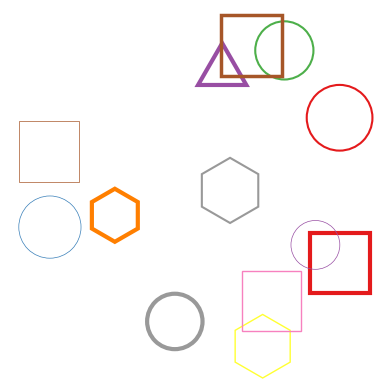[{"shape": "circle", "thickness": 1.5, "radius": 0.43, "center": [0.882, 0.694]}, {"shape": "square", "thickness": 3, "radius": 0.39, "center": [0.883, 0.317]}, {"shape": "circle", "thickness": 0.5, "radius": 0.4, "center": [0.13, 0.41]}, {"shape": "circle", "thickness": 1.5, "radius": 0.38, "center": [0.739, 0.869]}, {"shape": "circle", "thickness": 0.5, "radius": 0.32, "center": [0.819, 0.364]}, {"shape": "triangle", "thickness": 3, "radius": 0.36, "center": [0.577, 0.815]}, {"shape": "hexagon", "thickness": 3, "radius": 0.34, "center": [0.298, 0.441]}, {"shape": "hexagon", "thickness": 1, "radius": 0.41, "center": [0.682, 0.101]}, {"shape": "square", "thickness": 2.5, "radius": 0.4, "center": [0.654, 0.882]}, {"shape": "square", "thickness": 0.5, "radius": 0.39, "center": [0.127, 0.607]}, {"shape": "square", "thickness": 1, "radius": 0.39, "center": [0.705, 0.219]}, {"shape": "circle", "thickness": 3, "radius": 0.36, "center": [0.454, 0.165]}, {"shape": "hexagon", "thickness": 1.5, "radius": 0.42, "center": [0.598, 0.505]}]